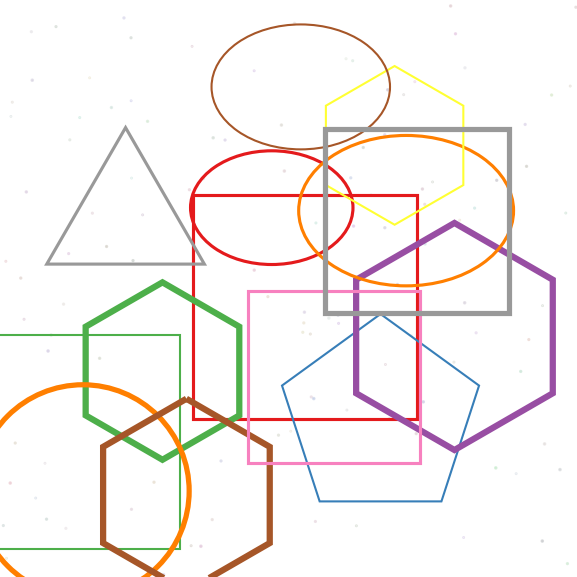[{"shape": "square", "thickness": 1.5, "radius": 0.97, "center": [0.527, 0.468]}, {"shape": "oval", "thickness": 1.5, "radius": 0.7, "center": [0.471, 0.64]}, {"shape": "pentagon", "thickness": 1, "radius": 0.9, "center": [0.659, 0.276]}, {"shape": "square", "thickness": 1, "radius": 0.92, "center": [0.126, 0.233]}, {"shape": "hexagon", "thickness": 3, "radius": 0.77, "center": [0.281, 0.357]}, {"shape": "hexagon", "thickness": 3, "radius": 0.98, "center": [0.787, 0.416]}, {"shape": "circle", "thickness": 2.5, "radius": 0.92, "center": [0.144, 0.149]}, {"shape": "oval", "thickness": 1.5, "radius": 0.93, "center": [0.703, 0.634]}, {"shape": "hexagon", "thickness": 1, "radius": 0.69, "center": [0.683, 0.747]}, {"shape": "hexagon", "thickness": 3, "radius": 0.83, "center": [0.323, 0.142]}, {"shape": "oval", "thickness": 1, "radius": 0.77, "center": [0.521, 0.849]}, {"shape": "square", "thickness": 1.5, "radius": 0.74, "center": [0.579, 0.346]}, {"shape": "triangle", "thickness": 1.5, "radius": 0.79, "center": [0.217, 0.621]}, {"shape": "square", "thickness": 2.5, "radius": 0.8, "center": [0.722, 0.616]}]